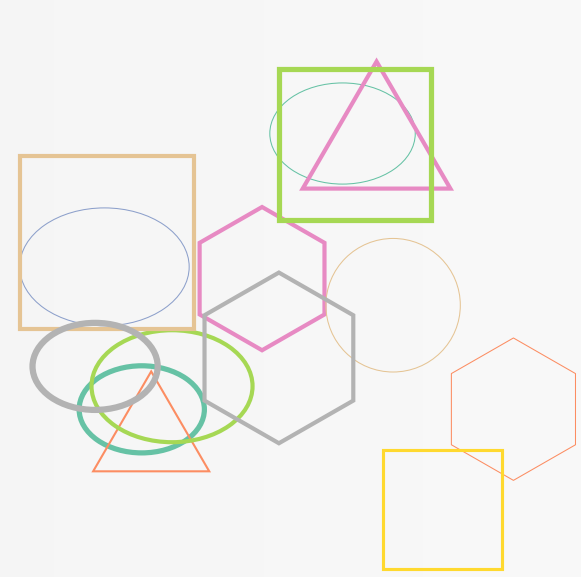[{"shape": "oval", "thickness": 2.5, "radius": 0.54, "center": [0.244, 0.29]}, {"shape": "oval", "thickness": 0.5, "radius": 0.63, "center": [0.589, 0.768]}, {"shape": "hexagon", "thickness": 0.5, "radius": 0.62, "center": [0.883, 0.291]}, {"shape": "triangle", "thickness": 1, "radius": 0.58, "center": [0.26, 0.241]}, {"shape": "oval", "thickness": 0.5, "radius": 0.73, "center": [0.18, 0.537]}, {"shape": "triangle", "thickness": 2, "radius": 0.73, "center": [0.648, 0.746]}, {"shape": "hexagon", "thickness": 2, "radius": 0.62, "center": [0.451, 0.517]}, {"shape": "square", "thickness": 2.5, "radius": 0.65, "center": [0.612, 0.749]}, {"shape": "oval", "thickness": 2, "radius": 0.69, "center": [0.296, 0.33]}, {"shape": "square", "thickness": 1.5, "radius": 0.51, "center": [0.761, 0.117]}, {"shape": "circle", "thickness": 0.5, "radius": 0.58, "center": [0.676, 0.471]}, {"shape": "square", "thickness": 2, "radius": 0.75, "center": [0.183, 0.58]}, {"shape": "hexagon", "thickness": 2, "radius": 0.74, "center": [0.48, 0.379]}, {"shape": "oval", "thickness": 3, "radius": 0.54, "center": [0.164, 0.365]}]